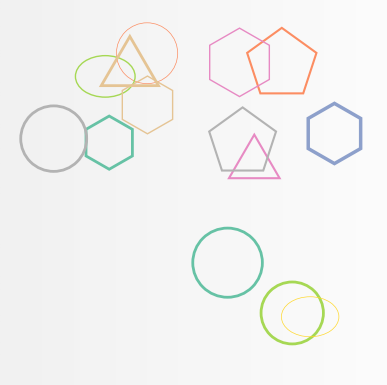[{"shape": "hexagon", "thickness": 2, "radius": 0.35, "center": [0.282, 0.629]}, {"shape": "circle", "thickness": 2, "radius": 0.45, "center": [0.587, 0.318]}, {"shape": "pentagon", "thickness": 1.5, "radius": 0.47, "center": [0.727, 0.834]}, {"shape": "circle", "thickness": 0.5, "radius": 0.4, "center": [0.379, 0.862]}, {"shape": "hexagon", "thickness": 2.5, "radius": 0.39, "center": [0.863, 0.653]}, {"shape": "triangle", "thickness": 1.5, "radius": 0.38, "center": [0.656, 0.575]}, {"shape": "hexagon", "thickness": 1, "radius": 0.44, "center": [0.618, 0.838]}, {"shape": "circle", "thickness": 2, "radius": 0.4, "center": [0.754, 0.187]}, {"shape": "oval", "thickness": 1, "radius": 0.38, "center": [0.272, 0.802]}, {"shape": "oval", "thickness": 0.5, "radius": 0.37, "center": [0.8, 0.177]}, {"shape": "hexagon", "thickness": 1, "radius": 0.37, "center": [0.381, 0.727]}, {"shape": "triangle", "thickness": 2, "radius": 0.43, "center": [0.335, 0.82]}, {"shape": "circle", "thickness": 2, "radius": 0.43, "center": [0.139, 0.64]}, {"shape": "pentagon", "thickness": 1.5, "radius": 0.45, "center": [0.626, 0.63]}]